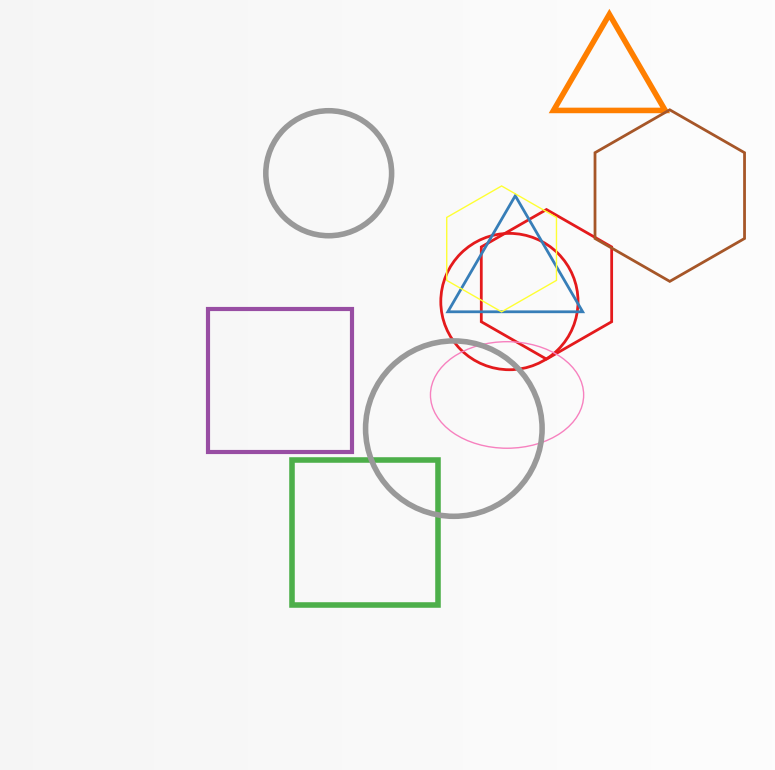[{"shape": "hexagon", "thickness": 1, "radius": 0.49, "center": [0.705, 0.631]}, {"shape": "circle", "thickness": 1, "radius": 0.44, "center": [0.657, 0.608]}, {"shape": "triangle", "thickness": 1, "radius": 0.5, "center": [0.665, 0.645]}, {"shape": "square", "thickness": 2, "radius": 0.47, "center": [0.47, 0.309]}, {"shape": "square", "thickness": 1.5, "radius": 0.46, "center": [0.361, 0.506]}, {"shape": "triangle", "thickness": 2, "radius": 0.42, "center": [0.786, 0.898]}, {"shape": "hexagon", "thickness": 0.5, "radius": 0.41, "center": [0.647, 0.677]}, {"shape": "hexagon", "thickness": 1, "radius": 0.56, "center": [0.864, 0.746]}, {"shape": "oval", "thickness": 0.5, "radius": 0.49, "center": [0.654, 0.487]}, {"shape": "circle", "thickness": 2, "radius": 0.57, "center": [0.586, 0.443]}, {"shape": "circle", "thickness": 2, "radius": 0.41, "center": [0.424, 0.775]}]